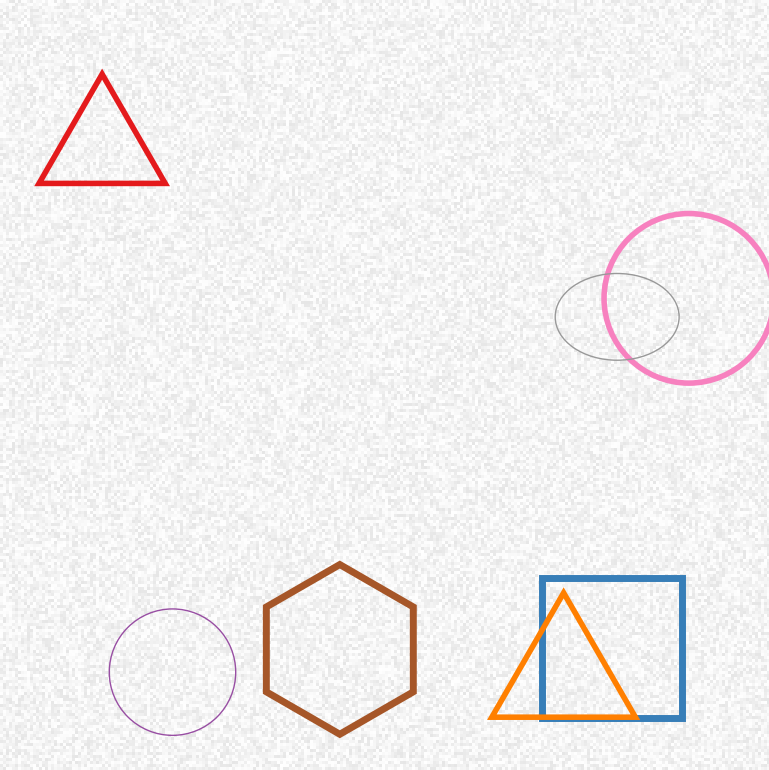[{"shape": "triangle", "thickness": 2, "radius": 0.47, "center": [0.133, 0.809]}, {"shape": "square", "thickness": 2.5, "radius": 0.46, "center": [0.795, 0.159]}, {"shape": "circle", "thickness": 0.5, "radius": 0.41, "center": [0.224, 0.127]}, {"shape": "triangle", "thickness": 2, "radius": 0.54, "center": [0.732, 0.122]}, {"shape": "hexagon", "thickness": 2.5, "radius": 0.55, "center": [0.441, 0.157]}, {"shape": "circle", "thickness": 2, "radius": 0.55, "center": [0.895, 0.613]}, {"shape": "oval", "thickness": 0.5, "radius": 0.4, "center": [0.802, 0.588]}]